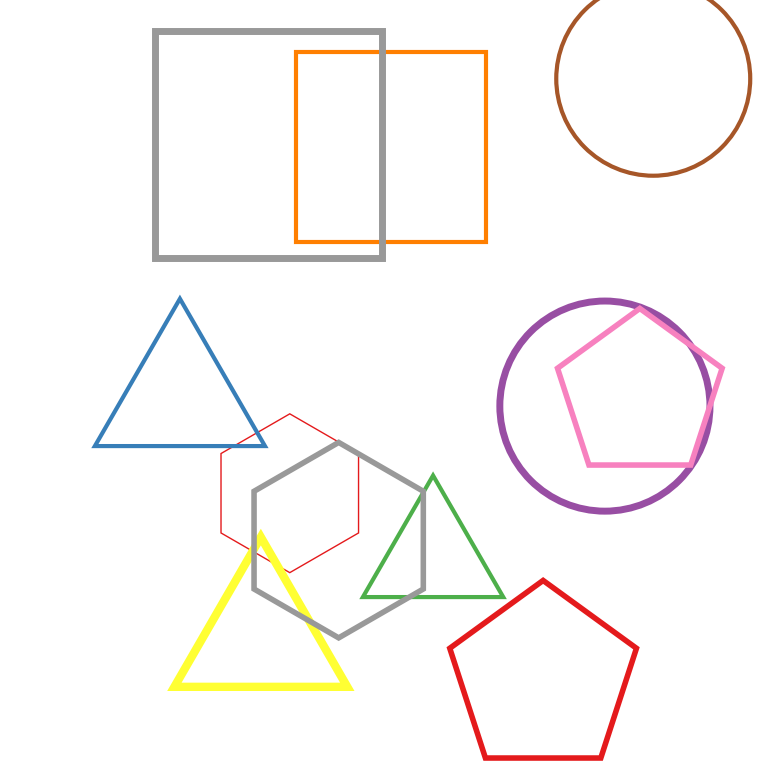[{"shape": "pentagon", "thickness": 2, "radius": 0.64, "center": [0.705, 0.119]}, {"shape": "hexagon", "thickness": 0.5, "radius": 0.52, "center": [0.376, 0.359]}, {"shape": "triangle", "thickness": 1.5, "radius": 0.64, "center": [0.234, 0.484]}, {"shape": "triangle", "thickness": 1.5, "radius": 0.53, "center": [0.562, 0.277]}, {"shape": "circle", "thickness": 2.5, "radius": 0.68, "center": [0.786, 0.473]}, {"shape": "square", "thickness": 1.5, "radius": 0.62, "center": [0.508, 0.809]}, {"shape": "triangle", "thickness": 3, "radius": 0.65, "center": [0.339, 0.173]}, {"shape": "circle", "thickness": 1.5, "radius": 0.63, "center": [0.848, 0.898]}, {"shape": "pentagon", "thickness": 2, "radius": 0.56, "center": [0.831, 0.487]}, {"shape": "hexagon", "thickness": 2, "radius": 0.63, "center": [0.44, 0.299]}, {"shape": "square", "thickness": 2.5, "radius": 0.74, "center": [0.349, 0.812]}]